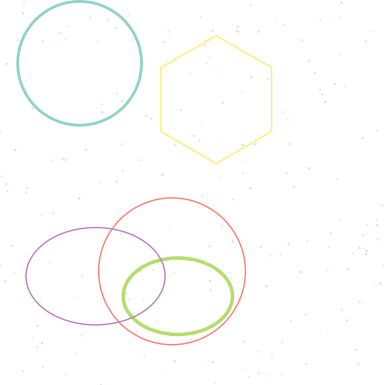[{"shape": "circle", "thickness": 2, "radius": 0.8, "center": [0.207, 0.836]}, {"shape": "circle", "thickness": 1, "radius": 0.95, "center": [0.447, 0.295]}, {"shape": "oval", "thickness": 2.5, "radius": 0.71, "center": [0.462, 0.231]}, {"shape": "oval", "thickness": 1, "radius": 0.9, "center": [0.248, 0.283]}, {"shape": "hexagon", "thickness": 1, "radius": 0.83, "center": [0.562, 0.741]}]